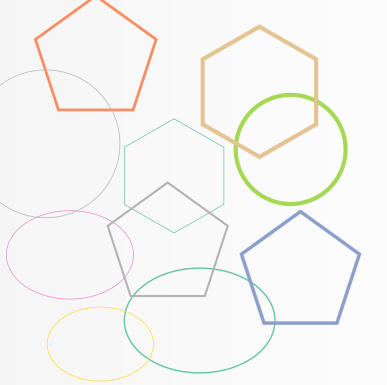[{"shape": "oval", "thickness": 1, "radius": 0.97, "center": [0.515, 0.167]}, {"shape": "hexagon", "thickness": 0.5, "radius": 0.74, "center": [0.449, 0.543]}, {"shape": "pentagon", "thickness": 2, "radius": 0.82, "center": [0.247, 0.847]}, {"shape": "pentagon", "thickness": 2.5, "radius": 0.8, "center": [0.775, 0.29]}, {"shape": "oval", "thickness": 0.5, "radius": 0.82, "center": [0.181, 0.338]}, {"shape": "circle", "thickness": 3, "radius": 0.71, "center": [0.75, 0.612]}, {"shape": "oval", "thickness": 0.5, "radius": 0.69, "center": [0.259, 0.106]}, {"shape": "hexagon", "thickness": 3, "radius": 0.85, "center": [0.67, 0.762]}, {"shape": "circle", "thickness": 0.5, "radius": 0.96, "center": [0.117, 0.626]}, {"shape": "pentagon", "thickness": 1.5, "radius": 0.81, "center": [0.433, 0.363]}]